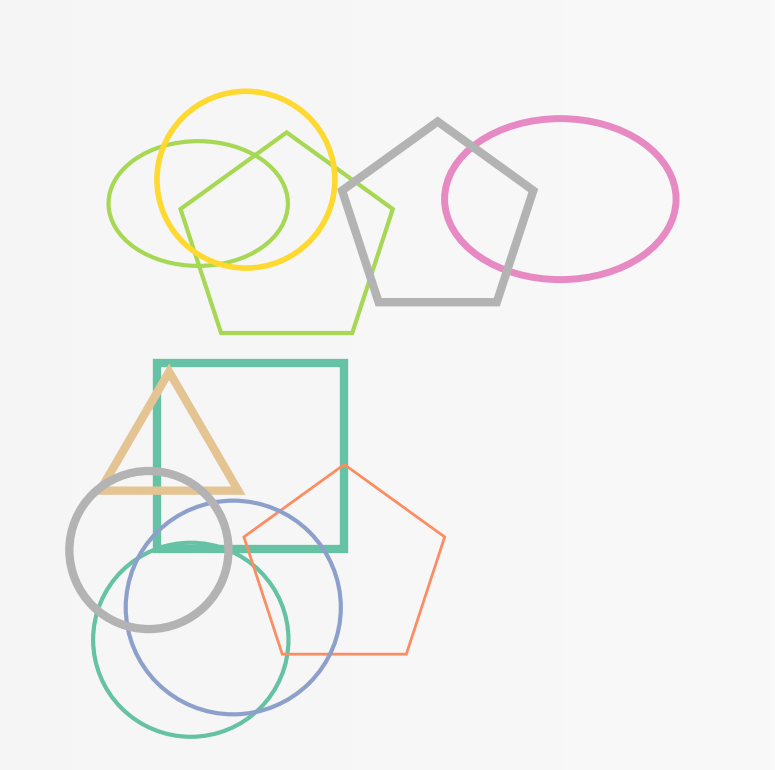[{"shape": "circle", "thickness": 1.5, "radius": 0.63, "center": [0.246, 0.169]}, {"shape": "square", "thickness": 3, "radius": 0.6, "center": [0.323, 0.408]}, {"shape": "pentagon", "thickness": 1, "radius": 0.68, "center": [0.444, 0.261]}, {"shape": "circle", "thickness": 1.5, "radius": 0.69, "center": [0.301, 0.211]}, {"shape": "oval", "thickness": 2.5, "radius": 0.75, "center": [0.723, 0.741]}, {"shape": "pentagon", "thickness": 1.5, "radius": 0.72, "center": [0.37, 0.684]}, {"shape": "oval", "thickness": 1.5, "radius": 0.58, "center": [0.256, 0.736]}, {"shape": "circle", "thickness": 2, "radius": 0.57, "center": [0.317, 0.767]}, {"shape": "triangle", "thickness": 3, "radius": 0.51, "center": [0.218, 0.414]}, {"shape": "circle", "thickness": 3, "radius": 0.51, "center": [0.192, 0.286]}, {"shape": "pentagon", "thickness": 3, "radius": 0.65, "center": [0.565, 0.712]}]